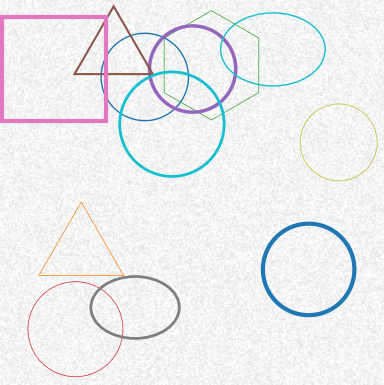[{"shape": "circle", "thickness": 1, "radius": 0.57, "center": [0.376, 0.8]}, {"shape": "circle", "thickness": 3, "radius": 0.59, "center": [0.802, 0.3]}, {"shape": "triangle", "thickness": 0.5, "radius": 0.64, "center": [0.211, 0.348]}, {"shape": "hexagon", "thickness": 0.5, "radius": 0.71, "center": [0.549, 0.83]}, {"shape": "circle", "thickness": 0.5, "radius": 0.62, "center": [0.196, 0.145]}, {"shape": "circle", "thickness": 2.5, "radius": 0.56, "center": [0.5, 0.821]}, {"shape": "triangle", "thickness": 1.5, "radius": 0.59, "center": [0.295, 0.866]}, {"shape": "square", "thickness": 3, "radius": 0.67, "center": [0.14, 0.82]}, {"shape": "oval", "thickness": 2, "radius": 0.57, "center": [0.351, 0.201]}, {"shape": "circle", "thickness": 0.5, "radius": 0.5, "center": [0.88, 0.63]}, {"shape": "circle", "thickness": 2, "radius": 0.68, "center": [0.447, 0.677]}, {"shape": "oval", "thickness": 1, "radius": 0.68, "center": [0.709, 0.872]}]